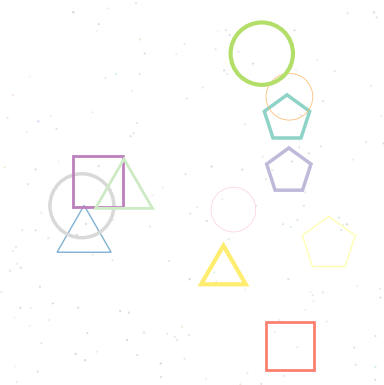[{"shape": "pentagon", "thickness": 2.5, "radius": 0.31, "center": [0.745, 0.692]}, {"shape": "pentagon", "thickness": 1, "radius": 0.36, "center": [0.854, 0.366]}, {"shape": "pentagon", "thickness": 2.5, "radius": 0.3, "center": [0.75, 0.555]}, {"shape": "square", "thickness": 2, "radius": 0.31, "center": [0.753, 0.1]}, {"shape": "triangle", "thickness": 1, "radius": 0.41, "center": [0.218, 0.385]}, {"shape": "circle", "thickness": 0.5, "radius": 0.3, "center": [0.752, 0.749]}, {"shape": "circle", "thickness": 3, "radius": 0.41, "center": [0.68, 0.861]}, {"shape": "circle", "thickness": 0.5, "radius": 0.29, "center": [0.606, 0.456]}, {"shape": "circle", "thickness": 2.5, "radius": 0.42, "center": [0.213, 0.466]}, {"shape": "square", "thickness": 2, "radius": 0.33, "center": [0.255, 0.529]}, {"shape": "triangle", "thickness": 2, "radius": 0.43, "center": [0.322, 0.502]}, {"shape": "triangle", "thickness": 3, "radius": 0.33, "center": [0.58, 0.295]}]